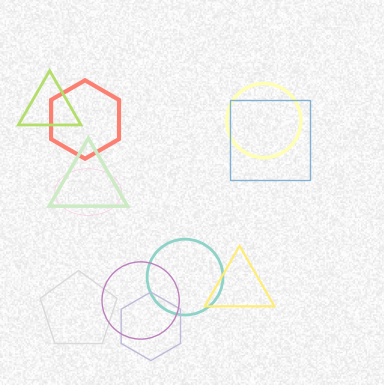[{"shape": "circle", "thickness": 2, "radius": 0.49, "center": [0.481, 0.28]}, {"shape": "circle", "thickness": 2.5, "radius": 0.48, "center": [0.685, 0.687]}, {"shape": "hexagon", "thickness": 1, "radius": 0.44, "center": [0.392, 0.152]}, {"shape": "hexagon", "thickness": 3, "radius": 0.51, "center": [0.221, 0.69]}, {"shape": "square", "thickness": 1, "radius": 0.52, "center": [0.7, 0.636]}, {"shape": "triangle", "thickness": 2, "radius": 0.47, "center": [0.129, 0.722]}, {"shape": "oval", "thickness": 0.5, "radius": 0.43, "center": [0.229, 0.501]}, {"shape": "pentagon", "thickness": 1, "radius": 0.52, "center": [0.204, 0.193]}, {"shape": "circle", "thickness": 1, "radius": 0.5, "center": [0.365, 0.22]}, {"shape": "triangle", "thickness": 2.5, "radius": 0.59, "center": [0.229, 0.523]}, {"shape": "triangle", "thickness": 1.5, "radius": 0.52, "center": [0.622, 0.257]}]